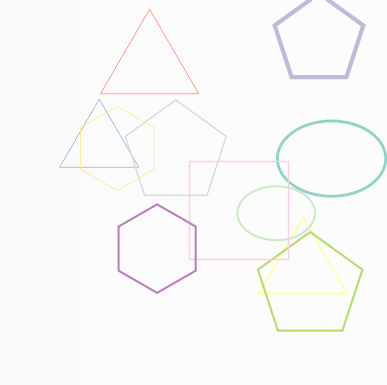[{"shape": "oval", "thickness": 2, "radius": 0.7, "center": [0.856, 0.588]}, {"shape": "triangle", "thickness": 1.5, "radius": 0.66, "center": [0.782, 0.303]}, {"shape": "pentagon", "thickness": 3, "radius": 0.6, "center": [0.823, 0.897]}, {"shape": "triangle", "thickness": 0.5, "radius": 0.73, "center": [0.386, 0.829]}, {"shape": "triangle", "thickness": 0.5, "radius": 0.59, "center": [0.256, 0.625]}, {"shape": "pentagon", "thickness": 1.5, "radius": 0.71, "center": [0.8, 0.256]}, {"shape": "square", "thickness": 1, "radius": 0.64, "center": [0.616, 0.453]}, {"shape": "pentagon", "thickness": 1, "radius": 0.68, "center": [0.454, 0.603]}, {"shape": "hexagon", "thickness": 1.5, "radius": 0.57, "center": [0.405, 0.354]}, {"shape": "oval", "thickness": 1.5, "radius": 0.5, "center": [0.713, 0.446]}, {"shape": "hexagon", "thickness": 0.5, "radius": 0.55, "center": [0.303, 0.614]}]